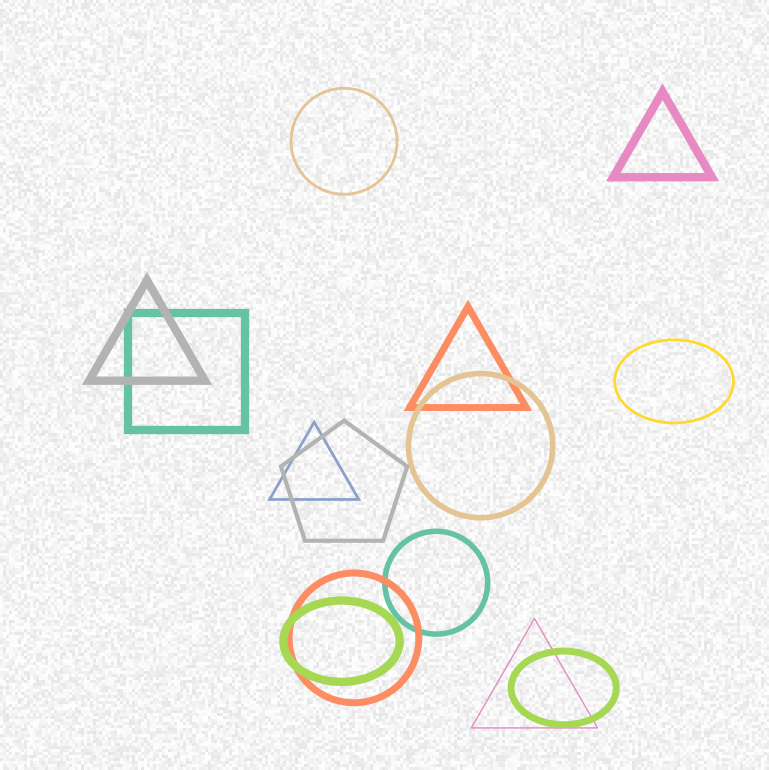[{"shape": "circle", "thickness": 2, "radius": 0.33, "center": [0.567, 0.243]}, {"shape": "square", "thickness": 3, "radius": 0.38, "center": [0.242, 0.518]}, {"shape": "triangle", "thickness": 2.5, "radius": 0.44, "center": [0.608, 0.514]}, {"shape": "circle", "thickness": 2.5, "radius": 0.42, "center": [0.46, 0.172]}, {"shape": "triangle", "thickness": 1, "radius": 0.33, "center": [0.408, 0.385]}, {"shape": "triangle", "thickness": 3, "radius": 0.37, "center": [0.86, 0.807]}, {"shape": "triangle", "thickness": 0.5, "radius": 0.47, "center": [0.694, 0.102]}, {"shape": "oval", "thickness": 3, "radius": 0.38, "center": [0.444, 0.167]}, {"shape": "oval", "thickness": 2.5, "radius": 0.34, "center": [0.732, 0.107]}, {"shape": "oval", "thickness": 1, "radius": 0.39, "center": [0.875, 0.505]}, {"shape": "circle", "thickness": 1, "radius": 0.34, "center": [0.447, 0.817]}, {"shape": "circle", "thickness": 2, "radius": 0.47, "center": [0.624, 0.421]}, {"shape": "pentagon", "thickness": 1.5, "radius": 0.43, "center": [0.447, 0.368]}, {"shape": "triangle", "thickness": 3, "radius": 0.43, "center": [0.191, 0.549]}]